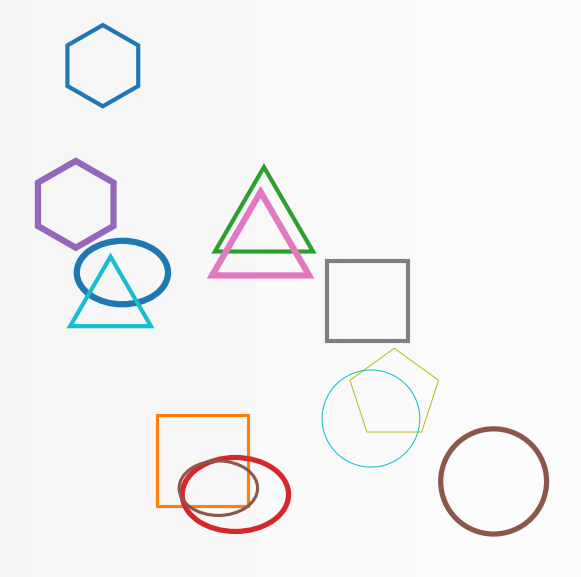[{"shape": "oval", "thickness": 3, "radius": 0.39, "center": [0.211, 0.527]}, {"shape": "hexagon", "thickness": 2, "radius": 0.35, "center": [0.177, 0.885]}, {"shape": "square", "thickness": 1.5, "radius": 0.39, "center": [0.349, 0.201]}, {"shape": "triangle", "thickness": 2, "radius": 0.49, "center": [0.454, 0.612]}, {"shape": "oval", "thickness": 2.5, "radius": 0.46, "center": [0.405, 0.143]}, {"shape": "hexagon", "thickness": 3, "radius": 0.38, "center": [0.13, 0.645]}, {"shape": "circle", "thickness": 2.5, "radius": 0.46, "center": [0.849, 0.165]}, {"shape": "oval", "thickness": 1.5, "radius": 0.34, "center": [0.376, 0.154]}, {"shape": "triangle", "thickness": 3, "radius": 0.48, "center": [0.448, 0.57]}, {"shape": "square", "thickness": 2, "radius": 0.35, "center": [0.632, 0.477]}, {"shape": "pentagon", "thickness": 0.5, "radius": 0.4, "center": [0.678, 0.316]}, {"shape": "triangle", "thickness": 2, "radius": 0.4, "center": [0.19, 0.474]}, {"shape": "circle", "thickness": 0.5, "radius": 0.42, "center": [0.638, 0.274]}]